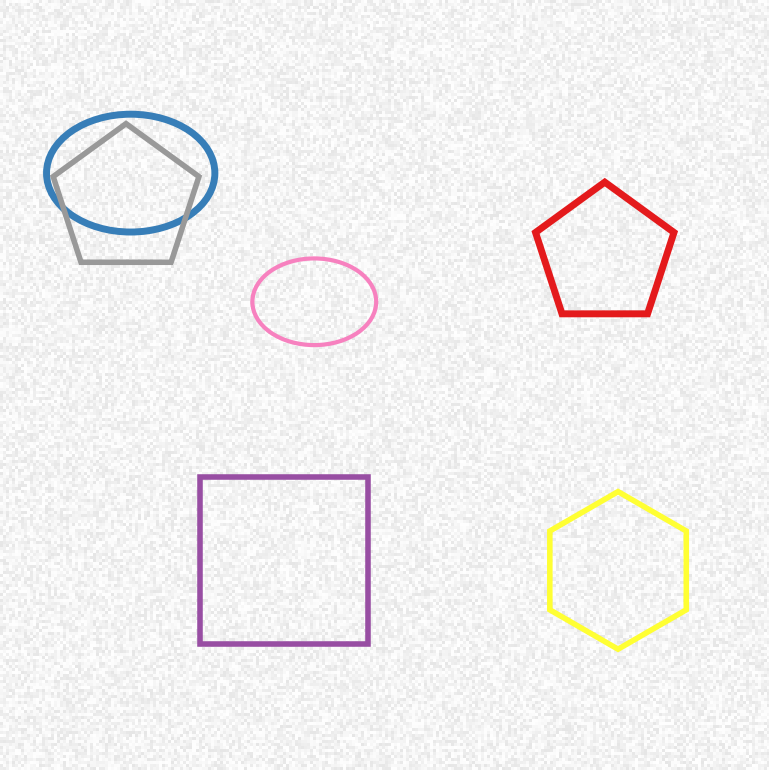[{"shape": "pentagon", "thickness": 2.5, "radius": 0.47, "center": [0.785, 0.669]}, {"shape": "oval", "thickness": 2.5, "radius": 0.55, "center": [0.17, 0.775]}, {"shape": "square", "thickness": 2, "radius": 0.54, "center": [0.369, 0.272]}, {"shape": "hexagon", "thickness": 2, "radius": 0.51, "center": [0.803, 0.259]}, {"shape": "oval", "thickness": 1.5, "radius": 0.4, "center": [0.408, 0.608]}, {"shape": "pentagon", "thickness": 2, "radius": 0.5, "center": [0.164, 0.74]}]